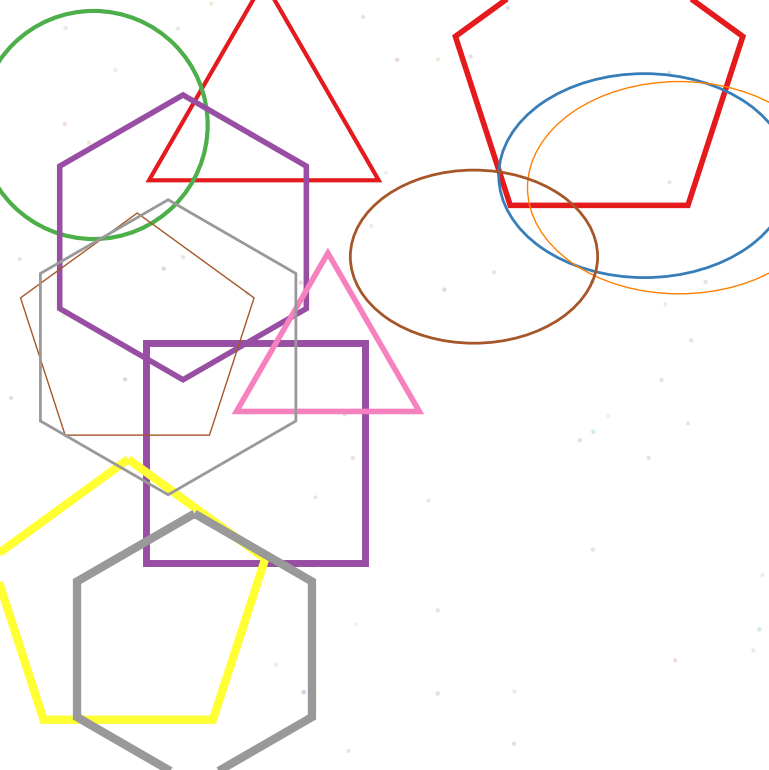[{"shape": "pentagon", "thickness": 2, "radius": 0.98, "center": [0.778, 0.892]}, {"shape": "triangle", "thickness": 1.5, "radius": 0.86, "center": [0.343, 0.852]}, {"shape": "oval", "thickness": 1, "radius": 0.95, "center": [0.837, 0.772]}, {"shape": "circle", "thickness": 1.5, "radius": 0.74, "center": [0.122, 0.838]}, {"shape": "square", "thickness": 2.5, "radius": 0.71, "center": [0.332, 0.412]}, {"shape": "hexagon", "thickness": 2, "radius": 0.92, "center": [0.238, 0.692]}, {"shape": "oval", "thickness": 0.5, "radius": 0.98, "center": [0.882, 0.756]}, {"shape": "pentagon", "thickness": 3, "radius": 0.94, "center": [0.167, 0.217]}, {"shape": "oval", "thickness": 1, "radius": 0.8, "center": [0.616, 0.667]}, {"shape": "pentagon", "thickness": 0.5, "radius": 0.8, "center": [0.178, 0.564]}, {"shape": "triangle", "thickness": 2, "radius": 0.69, "center": [0.426, 0.534]}, {"shape": "hexagon", "thickness": 3, "radius": 0.88, "center": [0.253, 0.157]}, {"shape": "hexagon", "thickness": 1, "radius": 0.96, "center": [0.218, 0.549]}]